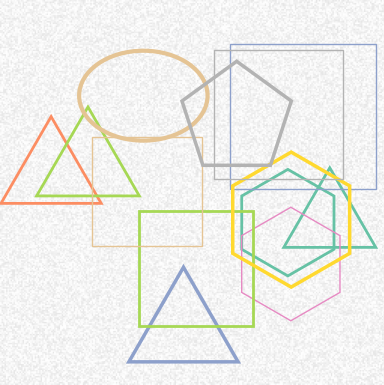[{"shape": "triangle", "thickness": 2, "radius": 0.69, "center": [0.857, 0.426]}, {"shape": "hexagon", "thickness": 2, "radius": 0.69, "center": [0.748, 0.422]}, {"shape": "triangle", "thickness": 2, "radius": 0.75, "center": [0.133, 0.547]}, {"shape": "triangle", "thickness": 2.5, "radius": 0.82, "center": [0.477, 0.142]}, {"shape": "square", "thickness": 1, "radius": 0.94, "center": [0.787, 0.699]}, {"shape": "hexagon", "thickness": 1, "radius": 0.74, "center": [0.755, 0.314]}, {"shape": "triangle", "thickness": 2, "radius": 0.77, "center": [0.229, 0.568]}, {"shape": "square", "thickness": 2, "radius": 0.74, "center": [0.509, 0.303]}, {"shape": "hexagon", "thickness": 2.5, "radius": 0.88, "center": [0.756, 0.43]}, {"shape": "oval", "thickness": 3, "radius": 0.83, "center": [0.372, 0.752]}, {"shape": "square", "thickness": 1, "radius": 0.71, "center": [0.381, 0.503]}, {"shape": "square", "thickness": 1, "radius": 0.84, "center": [0.723, 0.703]}, {"shape": "pentagon", "thickness": 2.5, "radius": 0.75, "center": [0.615, 0.691]}]